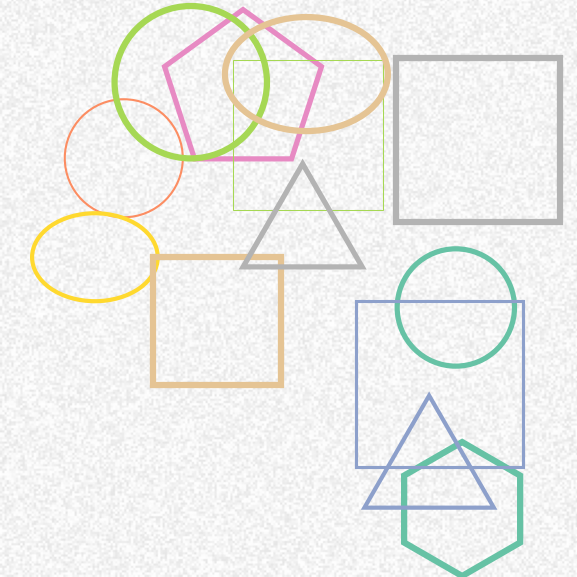[{"shape": "hexagon", "thickness": 3, "radius": 0.58, "center": [0.8, 0.118]}, {"shape": "circle", "thickness": 2.5, "radius": 0.51, "center": [0.789, 0.467]}, {"shape": "circle", "thickness": 1, "radius": 0.51, "center": [0.214, 0.725]}, {"shape": "square", "thickness": 1.5, "radius": 0.72, "center": [0.761, 0.334]}, {"shape": "triangle", "thickness": 2, "radius": 0.65, "center": [0.743, 0.185]}, {"shape": "pentagon", "thickness": 2.5, "radius": 0.71, "center": [0.421, 0.84]}, {"shape": "square", "thickness": 0.5, "radius": 0.65, "center": [0.533, 0.766]}, {"shape": "circle", "thickness": 3, "radius": 0.66, "center": [0.33, 0.857]}, {"shape": "oval", "thickness": 2, "radius": 0.54, "center": [0.164, 0.554]}, {"shape": "oval", "thickness": 3, "radius": 0.71, "center": [0.531, 0.871]}, {"shape": "square", "thickness": 3, "radius": 0.56, "center": [0.376, 0.443]}, {"shape": "square", "thickness": 3, "radius": 0.71, "center": [0.828, 0.757]}, {"shape": "triangle", "thickness": 2.5, "radius": 0.59, "center": [0.524, 0.596]}]